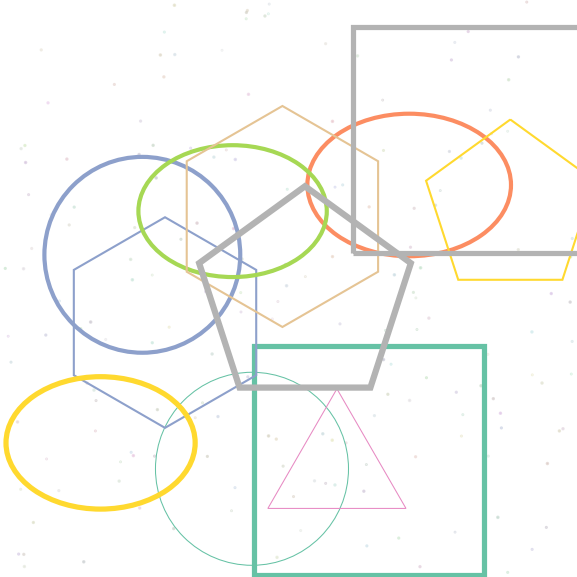[{"shape": "square", "thickness": 2.5, "radius": 0.99, "center": [0.639, 0.202]}, {"shape": "circle", "thickness": 0.5, "radius": 0.84, "center": [0.436, 0.187]}, {"shape": "oval", "thickness": 2, "radius": 0.88, "center": [0.709, 0.679]}, {"shape": "hexagon", "thickness": 1, "radius": 0.91, "center": [0.286, 0.441]}, {"shape": "circle", "thickness": 2, "radius": 0.85, "center": [0.246, 0.558]}, {"shape": "triangle", "thickness": 0.5, "radius": 0.69, "center": [0.583, 0.188]}, {"shape": "oval", "thickness": 2, "radius": 0.82, "center": [0.403, 0.634]}, {"shape": "pentagon", "thickness": 1, "radius": 0.77, "center": [0.884, 0.639]}, {"shape": "oval", "thickness": 2.5, "radius": 0.82, "center": [0.174, 0.232]}, {"shape": "hexagon", "thickness": 1, "radius": 0.96, "center": [0.489, 0.624]}, {"shape": "pentagon", "thickness": 3, "radius": 0.96, "center": [0.528, 0.484]}, {"shape": "square", "thickness": 2.5, "radius": 0.98, "center": [0.807, 0.757]}]